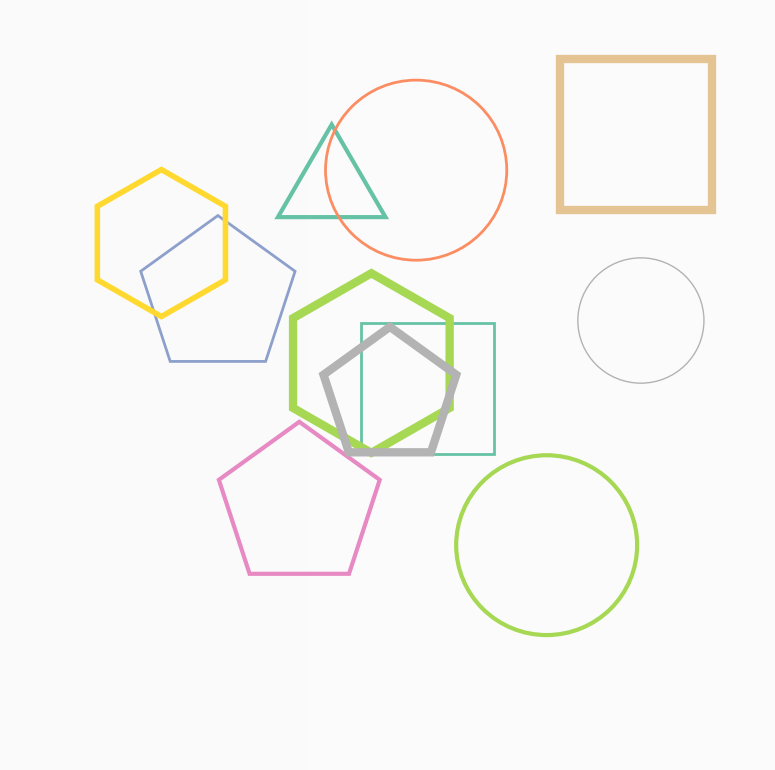[{"shape": "square", "thickness": 1, "radius": 0.43, "center": [0.552, 0.495]}, {"shape": "triangle", "thickness": 1.5, "radius": 0.4, "center": [0.428, 0.758]}, {"shape": "circle", "thickness": 1, "radius": 0.58, "center": [0.537, 0.779]}, {"shape": "pentagon", "thickness": 1, "radius": 0.52, "center": [0.281, 0.615]}, {"shape": "pentagon", "thickness": 1.5, "radius": 0.55, "center": [0.386, 0.343]}, {"shape": "circle", "thickness": 1.5, "radius": 0.58, "center": [0.705, 0.292]}, {"shape": "hexagon", "thickness": 3, "radius": 0.58, "center": [0.479, 0.528]}, {"shape": "hexagon", "thickness": 2, "radius": 0.48, "center": [0.208, 0.684]}, {"shape": "square", "thickness": 3, "radius": 0.49, "center": [0.821, 0.825]}, {"shape": "circle", "thickness": 0.5, "radius": 0.41, "center": [0.827, 0.584]}, {"shape": "pentagon", "thickness": 3, "radius": 0.45, "center": [0.503, 0.485]}]